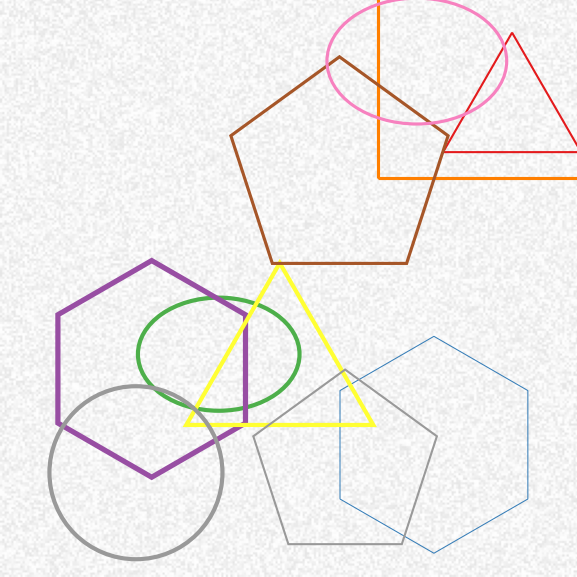[{"shape": "triangle", "thickness": 1, "radius": 0.69, "center": [0.887, 0.805]}, {"shape": "hexagon", "thickness": 0.5, "radius": 0.94, "center": [0.751, 0.229]}, {"shape": "oval", "thickness": 2, "radius": 0.7, "center": [0.379, 0.386]}, {"shape": "hexagon", "thickness": 2.5, "radius": 0.94, "center": [0.263, 0.36]}, {"shape": "square", "thickness": 1.5, "radius": 0.96, "center": [0.848, 0.884]}, {"shape": "triangle", "thickness": 2, "radius": 0.93, "center": [0.484, 0.357]}, {"shape": "pentagon", "thickness": 1.5, "radius": 0.99, "center": [0.588, 0.703]}, {"shape": "oval", "thickness": 1.5, "radius": 0.78, "center": [0.722, 0.893]}, {"shape": "pentagon", "thickness": 1, "radius": 0.84, "center": [0.598, 0.192]}, {"shape": "circle", "thickness": 2, "radius": 0.75, "center": [0.235, 0.181]}]